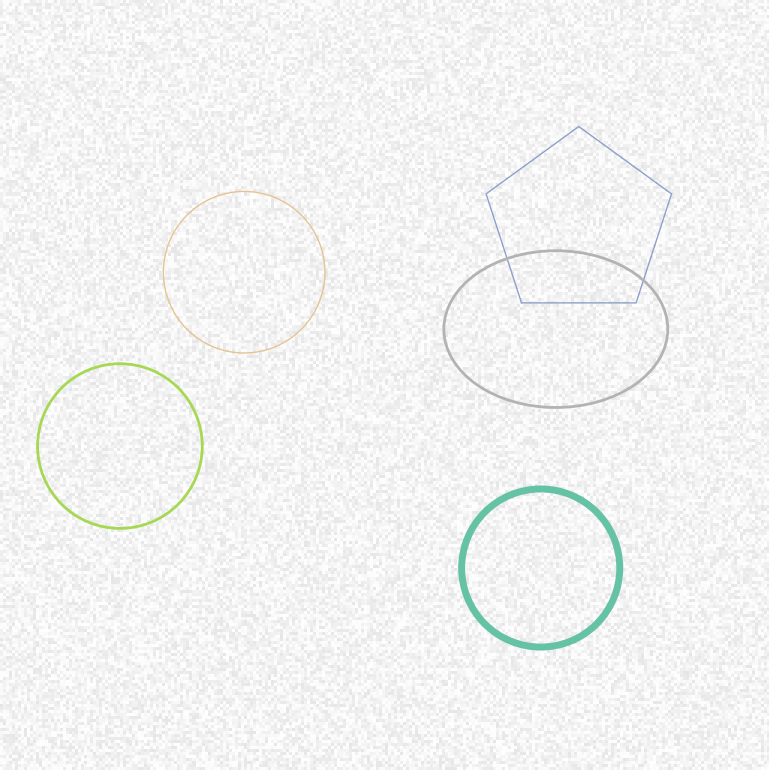[{"shape": "circle", "thickness": 2.5, "radius": 0.51, "center": [0.702, 0.262]}, {"shape": "pentagon", "thickness": 0.5, "radius": 0.63, "center": [0.752, 0.709]}, {"shape": "circle", "thickness": 1, "radius": 0.53, "center": [0.156, 0.421]}, {"shape": "circle", "thickness": 0.5, "radius": 0.52, "center": [0.317, 0.646]}, {"shape": "oval", "thickness": 1, "radius": 0.73, "center": [0.722, 0.573]}]